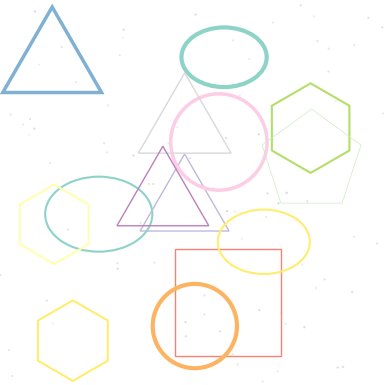[{"shape": "oval", "thickness": 1.5, "radius": 0.7, "center": [0.257, 0.444]}, {"shape": "oval", "thickness": 3, "radius": 0.55, "center": [0.582, 0.851]}, {"shape": "hexagon", "thickness": 1.5, "radius": 0.52, "center": [0.141, 0.417]}, {"shape": "triangle", "thickness": 1, "radius": 0.67, "center": [0.479, 0.467]}, {"shape": "square", "thickness": 1, "radius": 0.69, "center": [0.592, 0.215]}, {"shape": "triangle", "thickness": 2.5, "radius": 0.74, "center": [0.135, 0.834]}, {"shape": "circle", "thickness": 3, "radius": 0.55, "center": [0.506, 0.153]}, {"shape": "hexagon", "thickness": 1.5, "radius": 0.58, "center": [0.807, 0.667]}, {"shape": "circle", "thickness": 2.5, "radius": 0.63, "center": [0.569, 0.631]}, {"shape": "triangle", "thickness": 1, "radius": 0.7, "center": [0.48, 0.672]}, {"shape": "triangle", "thickness": 1, "radius": 0.69, "center": [0.423, 0.482]}, {"shape": "pentagon", "thickness": 0.5, "radius": 0.68, "center": [0.809, 0.582]}, {"shape": "oval", "thickness": 1.5, "radius": 0.6, "center": [0.685, 0.372]}, {"shape": "hexagon", "thickness": 1.5, "radius": 0.52, "center": [0.189, 0.115]}]